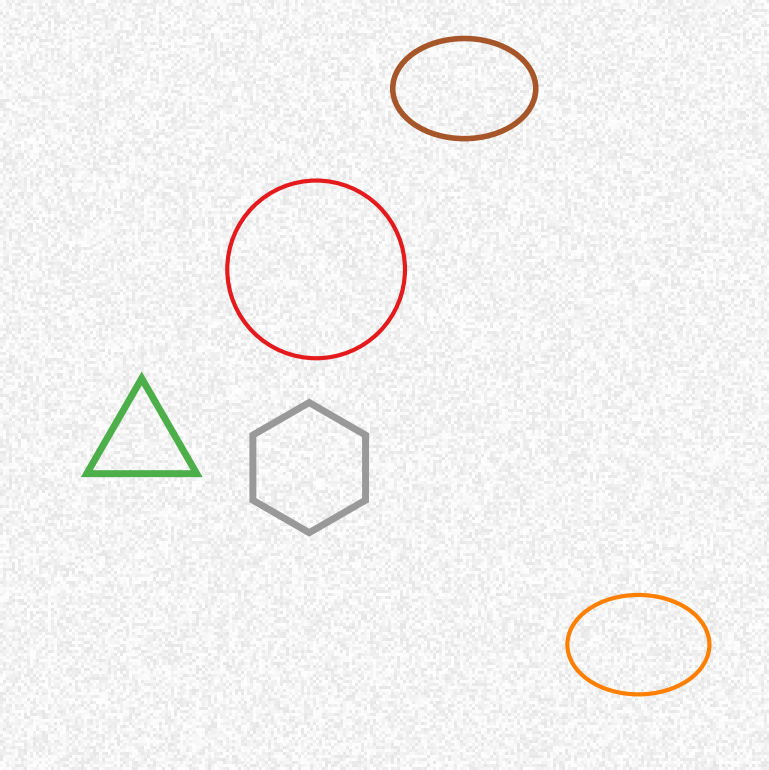[{"shape": "circle", "thickness": 1.5, "radius": 0.58, "center": [0.411, 0.65]}, {"shape": "triangle", "thickness": 2.5, "radius": 0.41, "center": [0.184, 0.426]}, {"shape": "oval", "thickness": 1.5, "radius": 0.46, "center": [0.829, 0.163]}, {"shape": "oval", "thickness": 2, "radius": 0.46, "center": [0.603, 0.885]}, {"shape": "hexagon", "thickness": 2.5, "radius": 0.42, "center": [0.402, 0.393]}]